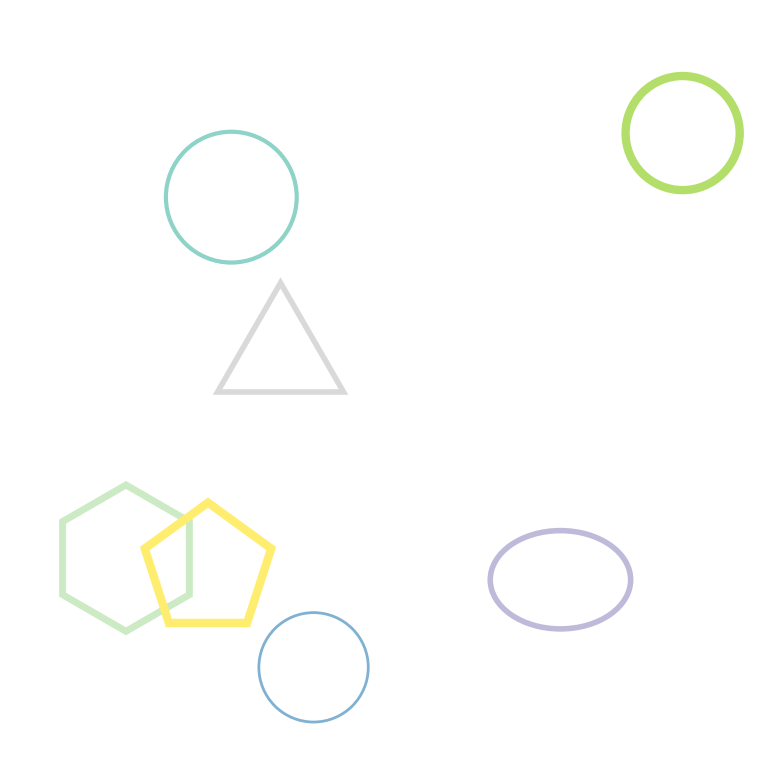[{"shape": "circle", "thickness": 1.5, "radius": 0.42, "center": [0.3, 0.744]}, {"shape": "oval", "thickness": 2, "radius": 0.46, "center": [0.728, 0.247]}, {"shape": "circle", "thickness": 1, "radius": 0.36, "center": [0.407, 0.133]}, {"shape": "circle", "thickness": 3, "radius": 0.37, "center": [0.887, 0.827]}, {"shape": "triangle", "thickness": 2, "radius": 0.47, "center": [0.364, 0.538]}, {"shape": "hexagon", "thickness": 2.5, "radius": 0.48, "center": [0.164, 0.275]}, {"shape": "pentagon", "thickness": 3, "radius": 0.43, "center": [0.27, 0.261]}]